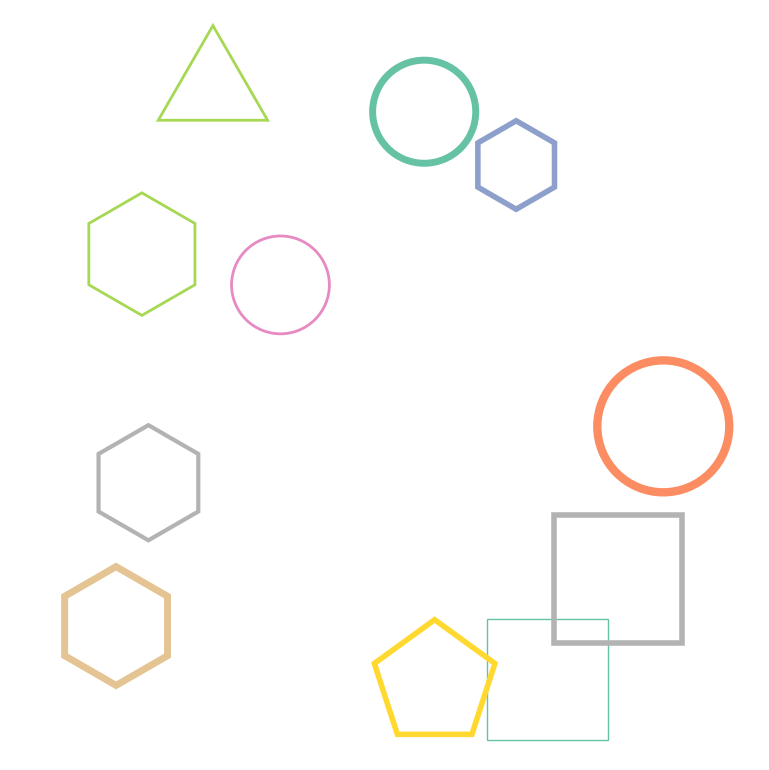[{"shape": "circle", "thickness": 2.5, "radius": 0.33, "center": [0.551, 0.855]}, {"shape": "square", "thickness": 0.5, "radius": 0.39, "center": [0.711, 0.118]}, {"shape": "circle", "thickness": 3, "radius": 0.43, "center": [0.861, 0.446]}, {"shape": "hexagon", "thickness": 2, "radius": 0.29, "center": [0.67, 0.786]}, {"shape": "circle", "thickness": 1, "radius": 0.32, "center": [0.364, 0.63]}, {"shape": "hexagon", "thickness": 1, "radius": 0.4, "center": [0.184, 0.67]}, {"shape": "triangle", "thickness": 1, "radius": 0.41, "center": [0.277, 0.885]}, {"shape": "pentagon", "thickness": 2, "radius": 0.41, "center": [0.564, 0.113]}, {"shape": "hexagon", "thickness": 2.5, "radius": 0.39, "center": [0.151, 0.187]}, {"shape": "hexagon", "thickness": 1.5, "radius": 0.37, "center": [0.193, 0.373]}, {"shape": "square", "thickness": 2, "radius": 0.41, "center": [0.803, 0.248]}]